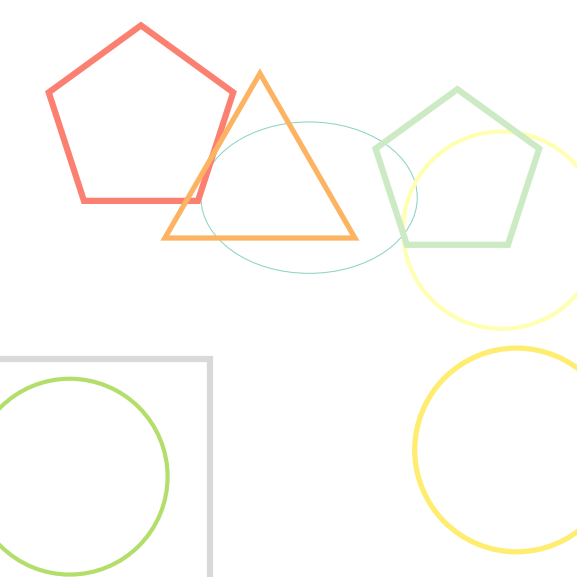[{"shape": "oval", "thickness": 0.5, "radius": 0.94, "center": [0.535, 0.657]}, {"shape": "circle", "thickness": 2, "radius": 0.85, "center": [0.869, 0.601]}, {"shape": "pentagon", "thickness": 3, "radius": 0.84, "center": [0.244, 0.787]}, {"shape": "triangle", "thickness": 2.5, "radius": 0.95, "center": [0.45, 0.682]}, {"shape": "circle", "thickness": 2, "radius": 0.85, "center": [0.121, 0.174]}, {"shape": "square", "thickness": 3, "radius": 0.98, "center": [0.169, 0.182]}, {"shape": "pentagon", "thickness": 3, "radius": 0.74, "center": [0.792, 0.696]}, {"shape": "circle", "thickness": 2.5, "radius": 0.88, "center": [0.894, 0.22]}]